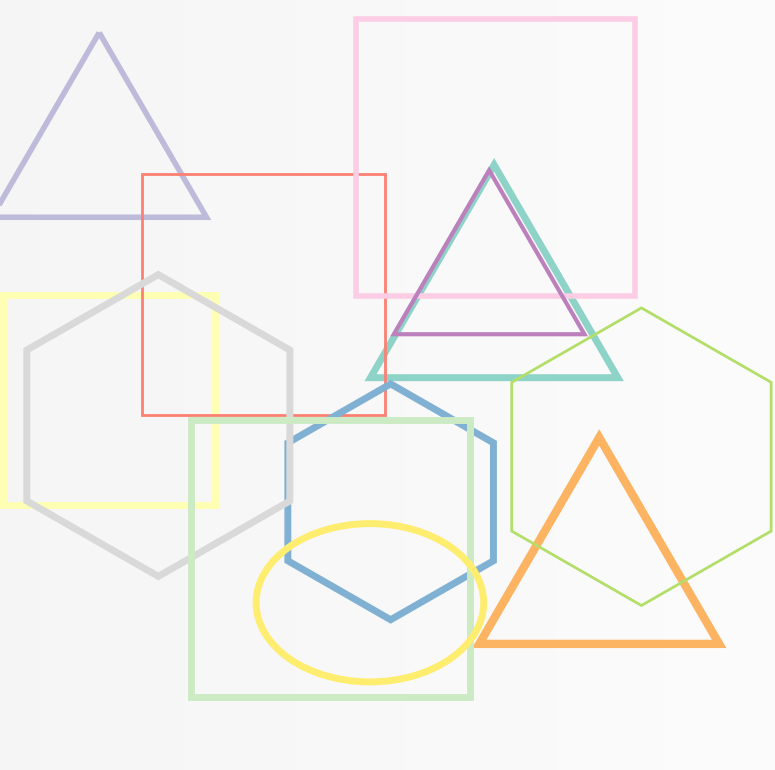[{"shape": "triangle", "thickness": 2.5, "radius": 0.92, "center": [0.638, 0.602]}, {"shape": "square", "thickness": 2.5, "radius": 0.68, "center": [0.14, 0.48]}, {"shape": "triangle", "thickness": 2, "radius": 0.8, "center": [0.128, 0.798]}, {"shape": "square", "thickness": 1, "radius": 0.78, "center": [0.34, 0.618]}, {"shape": "hexagon", "thickness": 2.5, "radius": 0.77, "center": [0.504, 0.348]}, {"shape": "triangle", "thickness": 3, "radius": 0.89, "center": [0.773, 0.253]}, {"shape": "hexagon", "thickness": 1, "radius": 0.97, "center": [0.828, 0.407]}, {"shape": "square", "thickness": 2, "radius": 0.9, "center": [0.639, 0.795]}, {"shape": "hexagon", "thickness": 2.5, "radius": 0.98, "center": [0.204, 0.447]}, {"shape": "triangle", "thickness": 1.5, "radius": 0.71, "center": [0.631, 0.637]}, {"shape": "square", "thickness": 2.5, "radius": 0.9, "center": [0.427, 0.275]}, {"shape": "oval", "thickness": 2.5, "radius": 0.73, "center": [0.477, 0.217]}]